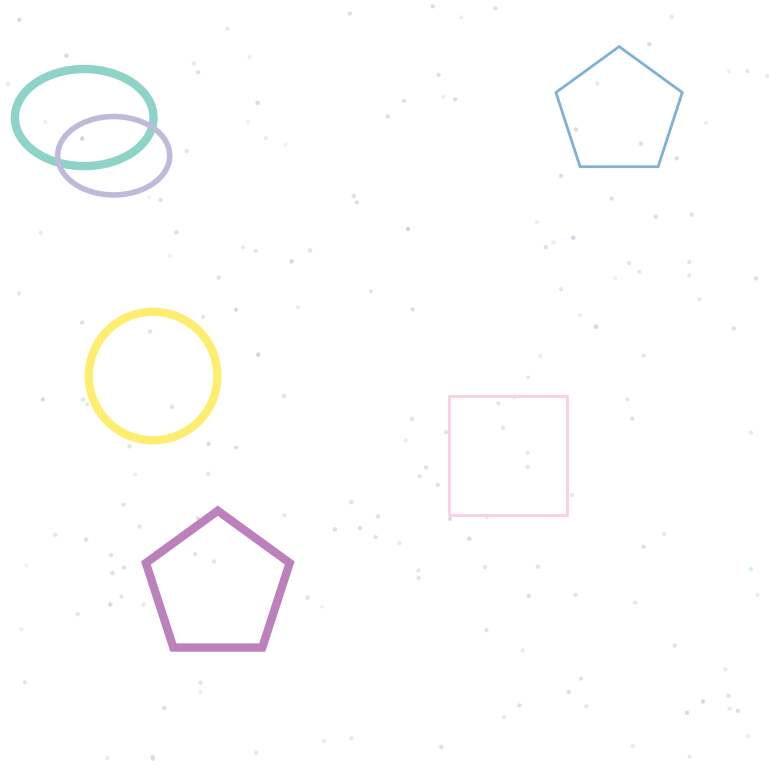[{"shape": "oval", "thickness": 3, "radius": 0.45, "center": [0.109, 0.847]}, {"shape": "oval", "thickness": 2, "radius": 0.36, "center": [0.148, 0.798]}, {"shape": "pentagon", "thickness": 1, "radius": 0.43, "center": [0.804, 0.853]}, {"shape": "square", "thickness": 1, "radius": 0.38, "center": [0.66, 0.408]}, {"shape": "pentagon", "thickness": 3, "radius": 0.49, "center": [0.283, 0.238]}, {"shape": "circle", "thickness": 3, "radius": 0.42, "center": [0.199, 0.512]}]